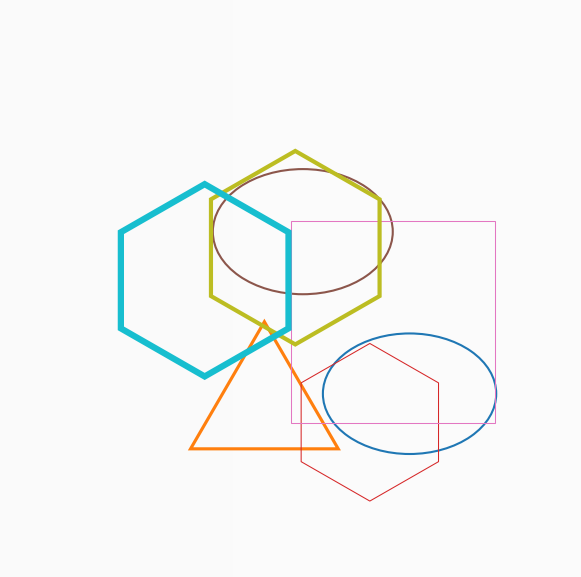[{"shape": "oval", "thickness": 1, "radius": 0.75, "center": [0.705, 0.317]}, {"shape": "triangle", "thickness": 1.5, "radius": 0.73, "center": [0.455, 0.295]}, {"shape": "hexagon", "thickness": 0.5, "radius": 0.68, "center": [0.636, 0.268]}, {"shape": "oval", "thickness": 1, "radius": 0.77, "center": [0.521, 0.598]}, {"shape": "square", "thickness": 0.5, "radius": 0.87, "center": [0.676, 0.441]}, {"shape": "hexagon", "thickness": 2, "radius": 0.84, "center": [0.508, 0.57]}, {"shape": "hexagon", "thickness": 3, "radius": 0.83, "center": [0.352, 0.514]}]